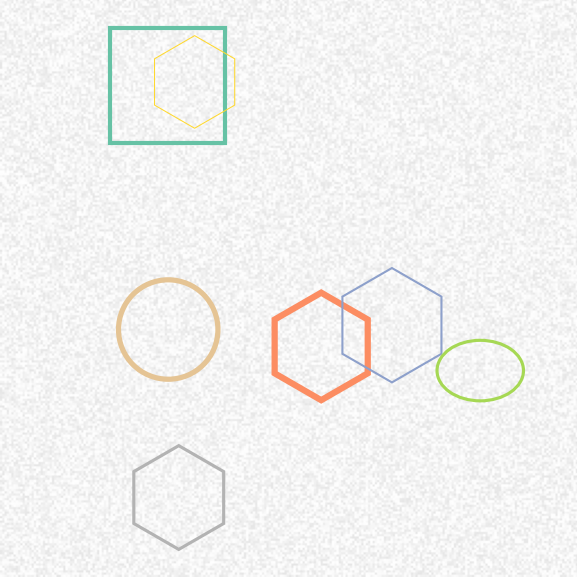[{"shape": "square", "thickness": 2, "radius": 0.5, "center": [0.29, 0.851]}, {"shape": "hexagon", "thickness": 3, "radius": 0.47, "center": [0.556, 0.399]}, {"shape": "hexagon", "thickness": 1, "radius": 0.5, "center": [0.679, 0.436]}, {"shape": "oval", "thickness": 1.5, "radius": 0.37, "center": [0.832, 0.357]}, {"shape": "hexagon", "thickness": 0.5, "radius": 0.4, "center": [0.337, 0.857]}, {"shape": "circle", "thickness": 2.5, "radius": 0.43, "center": [0.291, 0.429]}, {"shape": "hexagon", "thickness": 1.5, "radius": 0.45, "center": [0.31, 0.138]}]